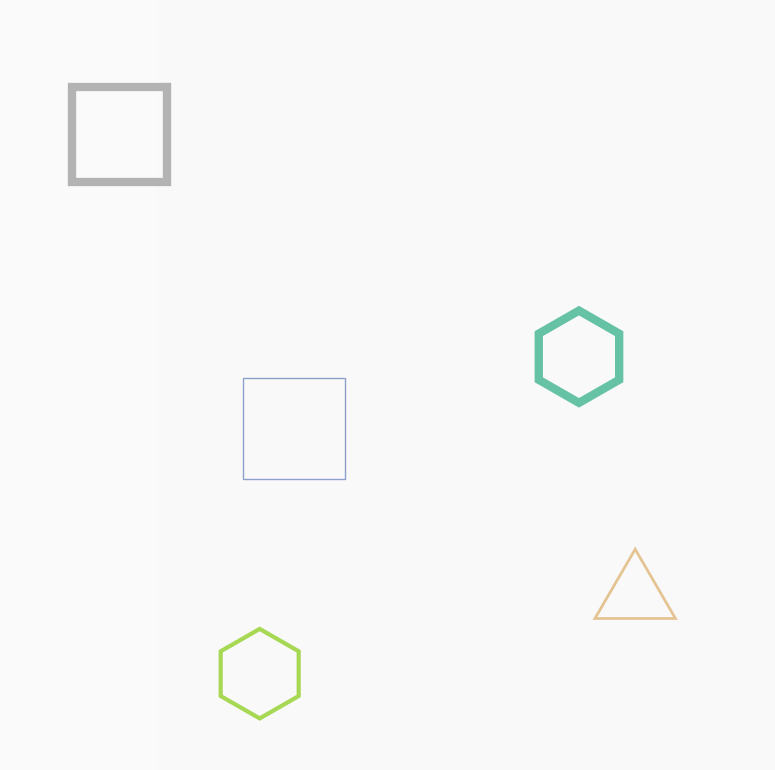[{"shape": "hexagon", "thickness": 3, "radius": 0.3, "center": [0.747, 0.537]}, {"shape": "square", "thickness": 0.5, "radius": 0.33, "center": [0.38, 0.443]}, {"shape": "hexagon", "thickness": 1.5, "radius": 0.29, "center": [0.335, 0.125]}, {"shape": "triangle", "thickness": 1, "radius": 0.3, "center": [0.82, 0.227]}, {"shape": "square", "thickness": 3, "radius": 0.31, "center": [0.154, 0.825]}]